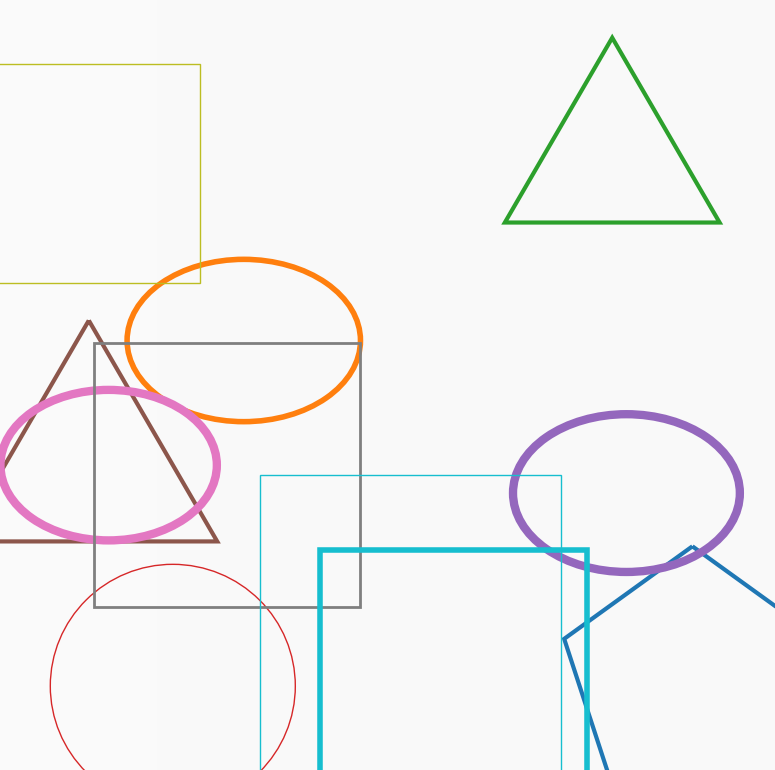[{"shape": "pentagon", "thickness": 1.5, "radius": 0.87, "center": [0.893, 0.117]}, {"shape": "oval", "thickness": 2, "radius": 0.75, "center": [0.315, 0.558]}, {"shape": "triangle", "thickness": 1.5, "radius": 0.8, "center": [0.79, 0.791]}, {"shape": "circle", "thickness": 0.5, "radius": 0.79, "center": [0.223, 0.109]}, {"shape": "oval", "thickness": 3, "radius": 0.73, "center": [0.808, 0.36]}, {"shape": "triangle", "thickness": 1.5, "radius": 0.96, "center": [0.115, 0.393]}, {"shape": "oval", "thickness": 3, "radius": 0.7, "center": [0.14, 0.396]}, {"shape": "square", "thickness": 1, "radius": 0.86, "center": [0.293, 0.383]}, {"shape": "square", "thickness": 0.5, "radius": 0.71, "center": [0.116, 0.775]}, {"shape": "square", "thickness": 0.5, "radius": 0.97, "center": [0.53, 0.19]}, {"shape": "square", "thickness": 2, "radius": 0.86, "center": [0.585, 0.113]}]